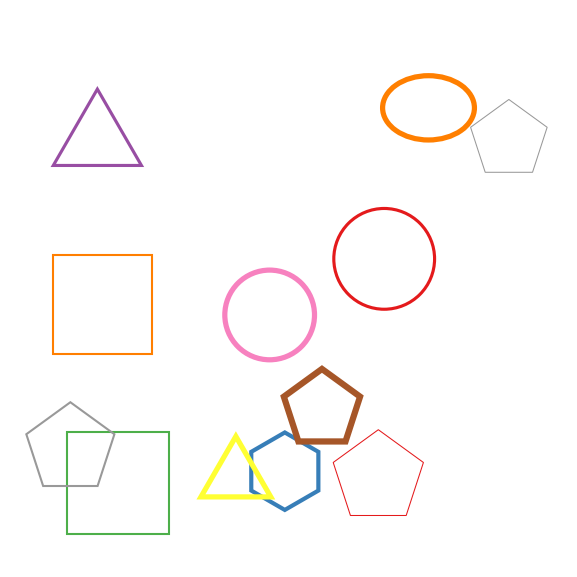[{"shape": "pentagon", "thickness": 0.5, "radius": 0.41, "center": [0.655, 0.173]}, {"shape": "circle", "thickness": 1.5, "radius": 0.44, "center": [0.665, 0.551]}, {"shape": "hexagon", "thickness": 2, "radius": 0.34, "center": [0.493, 0.183]}, {"shape": "square", "thickness": 1, "radius": 0.44, "center": [0.205, 0.163]}, {"shape": "triangle", "thickness": 1.5, "radius": 0.44, "center": [0.169, 0.757]}, {"shape": "oval", "thickness": 2.5, "radius": 0.4, "center": [0.742, 0.812]}, {"shape": "square", "thickness": 1, "radius": 0.43, "center": [0.177, 0.472]}, {"shape": "triangle", "thickness": 2.5, "radius": 0.35, "center": [0.408, 0.174]}, {"shape": "pentagon", "thickness": 3, "radius": 0.35, "center": [0.557, 0.291]}, {"shape": "circle", "thickness": 2.5, "radius": 0.39, "center": [0.467, 0.454]}, {"shape": "pentagon", "thickness": 0.5, "radius": 0.35, "center": [0.881, 0.757]}, {"shape": "pentagon", "thickness": 1, "radius": 0.4, "center": [0.122, 0.222]}]